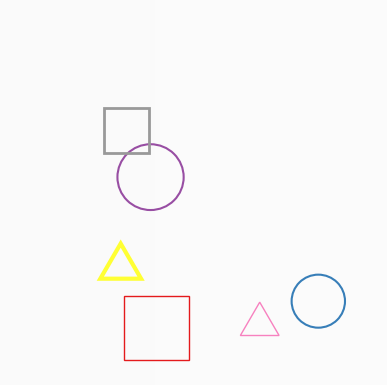[{"shape": "square", "thickness": 1, "radius": 0.42, "center": [0.403, 0.148]}, {"shape": "circle", "thickness": 1.5, "radius": 0.34, "center": [0.821, 0.218]}, {"shape": "circle", "thickness": 1.5, "radius": 0.43, "center": [0.389, 0.54]}, {"shape": "triangle", "thickness": 3, "radius": 0.3, "center": [0.311, 0.307]}, {"shape": "triangle", "thickness": 1, "radius": 0.29, "center": [0.67, 0.157]}, {"shape": "square", "thickness": 2, "radius": 0.29, "center": [0.326, 0.66]}]